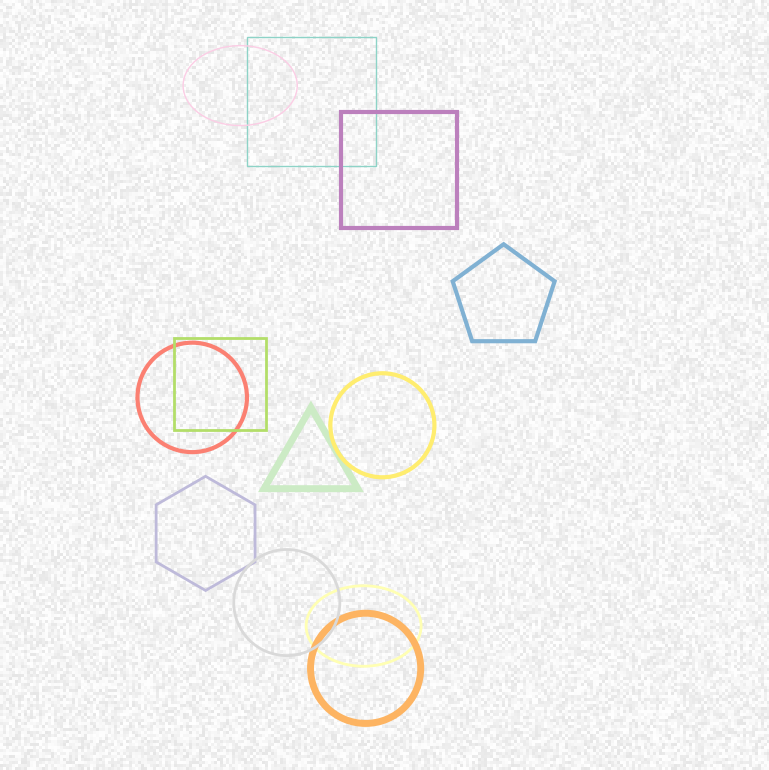[{"shape": "square", "thickness": 0.5, "radius": 0.42, "center": [0.405, 0.868]}, {"shape": "oval", "thickness": 1, "radius": 0.37, "center": [0.472, 0.187]}, {"shape": "hexagon", "thickness": 1, "radius": 0.37, "center": [0.267, 0.307]}, {"shape": "circle", "thickness": 1.5, "radius": 0.36, "center": [0.25, 0.484]}, {"shape": "pentagon", "thickness": 1.5, "radius": 0.35, "center": [0.654, 0.613]}, {"shape": "circle", "thickness": 2.5, "radius": 0.36, "center": [0.475, 0.132]}, {"shape": "square", "thickness": 1, "radius": 0.3, "center": [0.285, 0.502]}, {"shape": "oval", "thickness": 0.5, "radius": 0.37, "center": [0.312, 0.889]}, {"shape": "circle", "thickness": 1, "radius": 0.34, "center": [0.372, 0.217]}, {"shape": "square", "thickness": 1.5, "radius": 0.38, "center": [0.518, 0.779]}, {"shape": "triangle", "thickness": 2.5, "radius": 0.35, "center": [0.404, 0.401]}, {"shape": "circle", "thickness": 1.5, "radius": 0.34, "center": [0.497, 0.448]}]